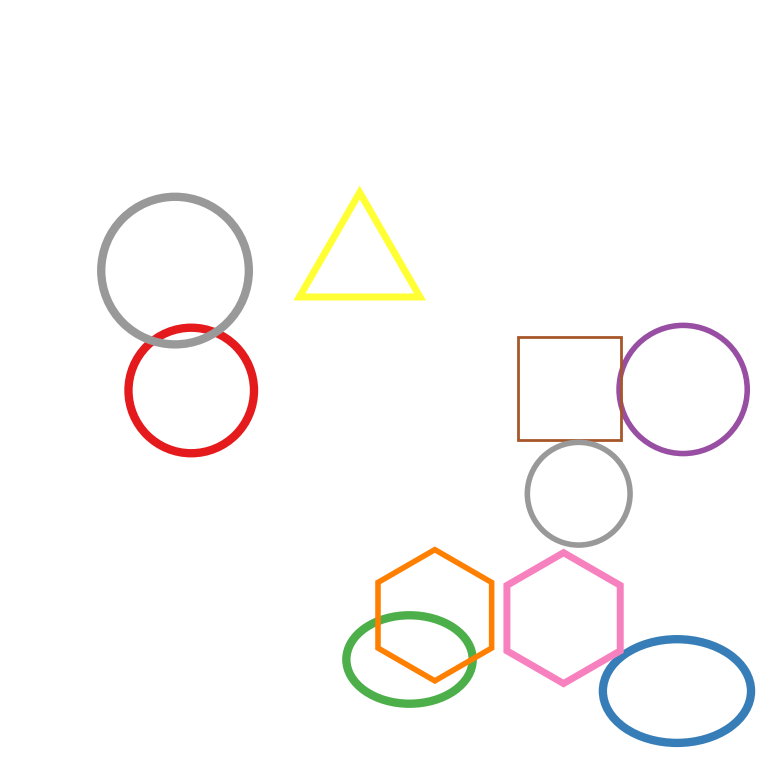[{"shape": "circle", "thickness": 3, "radius": 0.41, "center": [0.248, 0.493]}, {"shape": "oval", "thickness": 3, "radius": 0.48, "center": [0.879, 0.103]}, {"shape": "oval", "thickness": 3, "radius": 0.41, "center": [0.532, 0.144]}, {"shape": "circle", "thickness": 2, "radius": 0.42, "center": [0.887, 0.494]}, {"shape": "hexagon", "thickness": 2, "radius": 0.43, "center": [0.565, 0.201]}, {"shape": "triangle", "thickness": 2.5, "radius": 0.45, "center": [0.467, 0.66]}, {"shape": "square", "thickness": 1, "radius": 0.33, "center": [0.739, 0.495]}, {"shape": "hexagon", "thickness": 2.5, "radius": 0.42, "center": [0.732, 0.197]}, {"shape": "circle", "thickness": 2, "radius": 0.33, "center": [0.752, 0.359]}, {"shape": "circle", "thickness": 3, "radius": 0.48, "center": [0.227, 0.649]}]